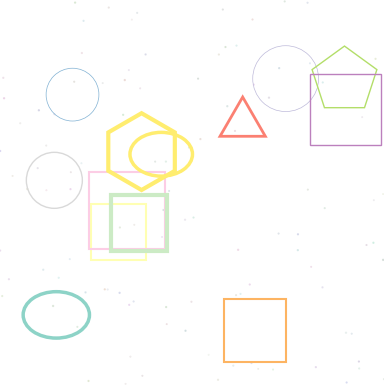[{"shape": "oval", "thickness": 2.5, "radius": 0.43, "center": [0.146, 0.182]}, {"shape": "square", "thickness": 1.5, "radius": 0.36, "center": [0.308, 0.397]}, {"shape": "circle", "thickness": 0.5, "radius": 0.43, "center": [0.742, 0.796]}, {"shape": "triangle", "thickness": 2, "radius": 0.34, "center": [0.63, 0.68]}, {"shape": "circle", "thickness": 0.5, "radius": 0.34, "center": [0.188, 0.754]}, {"shape": "square", "thickness": 1.5, "radius": 0.41, "center": [0.662, 0.142]}, {"shape": "pentagon", "thickness": 1, "radius": 0.44, "center": [0.895, 0.792]}, {"shape": "square", "thickness": 1.5, "radius": 0.5, "center": [0.329, 0.453]}, {"shape": "circle", "thickness": 1, "radius": 0.36, "center": [0.141, 0.532]}, {"shape": "square", "thickness": 1, "radius": 0.46, "center": [0.897, 0.716]}, {"shape": "square", "thickness": 3, "radius": 0.36, "center": [0.361, 0.422]}, {"shape": "oval", "thickness": 2.5, "radius": 0.41, "center": [0.419, 0.599]}, {"shape": "hexagon", "thickness": 3, "radius": 0.5, "center": [0.368, 0.606]}]